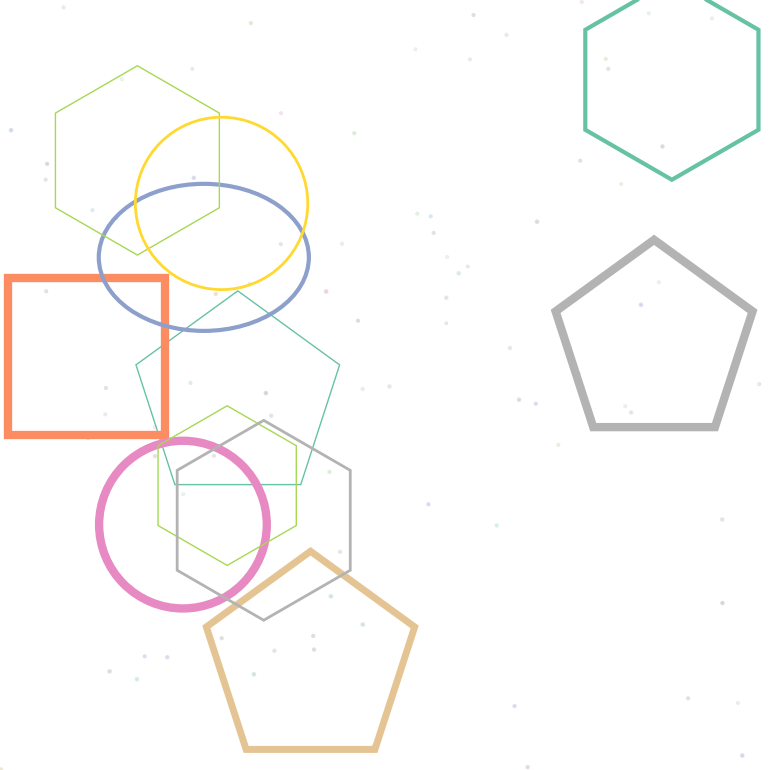[{"shape": "hexagon", "thickness": 1.5, "radius": 0.65, "center": [0.873, 0.896]}, {"shape": "pentagon", "thickness": 0.5, "radius": 0.7, "center": [0.309, 0.483]}, {"shape": "square", "thickness": 3, "radius": 0.51, "center": [0.112, 0.538]}, {"shape": "oval", "thickness": 1.5, "radius": 0.68, "center": [0.265, 0.666]}, {"shape": "circle", "thickness": 3, "radius": 0.54, "center": [0.238, 0.319]}, {"shape": "hexagon", "thickness": 0.5, "radius": 0.61, "center": [0.178, 0.792]}, {"shape": "hexagon", "thickness": 0.5, "radius": 0.52, "center": [0.295, 0.369]}, {"shape": "circle", "thickness": 1, "radius": 0.56, "center": [0.288, 0.736]}, {"shape": "pentagon", "thickness": 2.5, "radius": 0.71, "center": [0.403, 0.142]}, {"shape": "hexagon", "thickness": 1, "radius": 0.65, "center": [0.342, 0.324]}, {"shape": "pentagon", "thickness": 3, "radius": 0.67, "center": [0.849, 0.554]}]